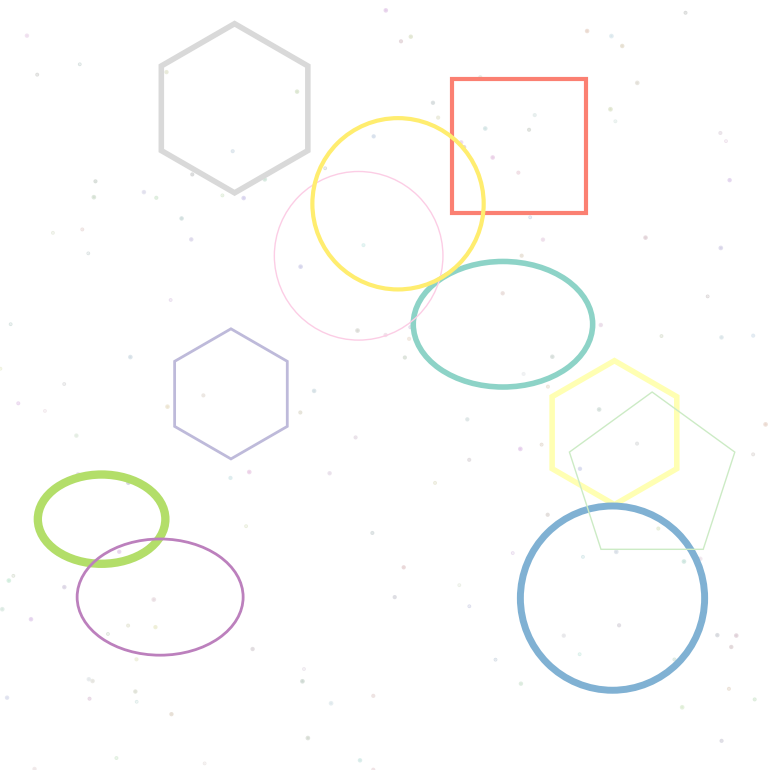[{"shape": "oval", "thickness": 2, "radius": 0.58, "center": [0.653, 0.579]}, {"shape": "hexagon", "thickness": 2, "radius": 0.47, "center": [0.798, 0.438]}, {"shape": "hexagon", "thickness": 1, "radius": 0.42, "center": [0.3, 0.488]}, {"shape": "square", "thickness": 1.5, "radius": 0.44, "center": [0.675, 0.81]}, {"shape": "circle", "thickness": 2.5, "radius": 0.6, "center": [0.795, 0.223]}, {"shape": "oval", "thickness": 3, "radius": 0.41, "center": [0.132, 0.326]}, {"shape": "circle", "thickness": 0.5, "radius": 0.55, "center": [0.466, 0.668]}, {"shape": "hexagon", "thickness": 2, "radius": 0.55, "center": [0.305, 0.859]}, {"shape": "oval", "thickness": 1, "radius": 0.54, "center": [0.208, 0.225]}, {"shape": "pentagon", "thickness": 0.5, "radius": 0.56, "center": [0.847, 0.378]}, {"shape": "circle", "thickness": 1.5, "radius": 0.56, "center": [0.517, 0.735]}]